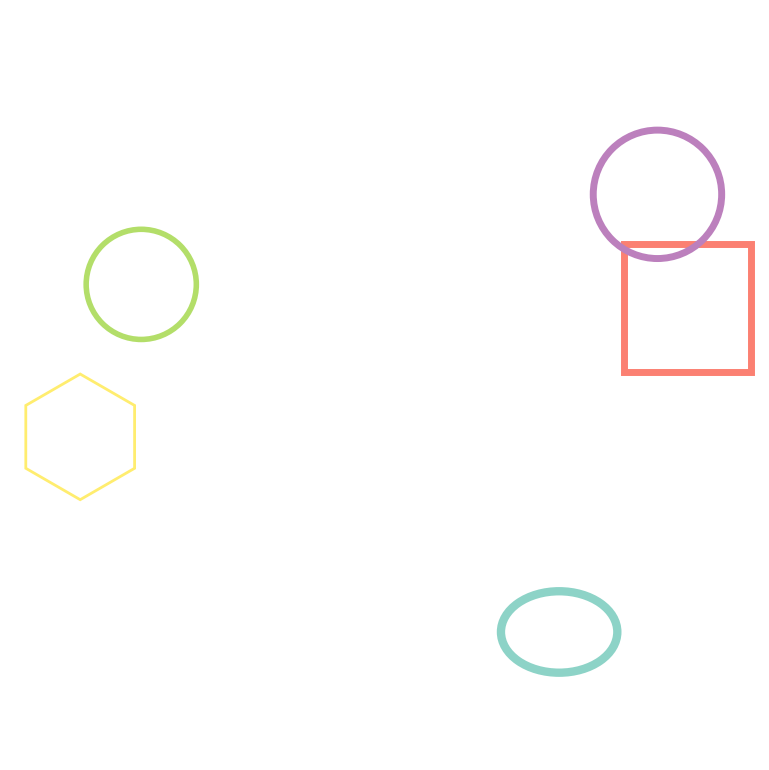[{"shape": "oval", "thickness": 3, "radius": 0.38, "center": [0.726, 0.179]}, {"shape": "square", "thickness": 2.5, "radius": 0.41, "center": [0.893, 0.6]}, {"shape": "circle", "thickness": 2, "radius": 0.36, "center": [0.183, 0.631]}, {"shape": "circle", "thickness": 2.5, "radius": 0.42, "center": [0.854, 0.748]}, {"shape": "hexagon", "thickness": 1, "radius": 0.41, "center": [0.104, 0.433]}]